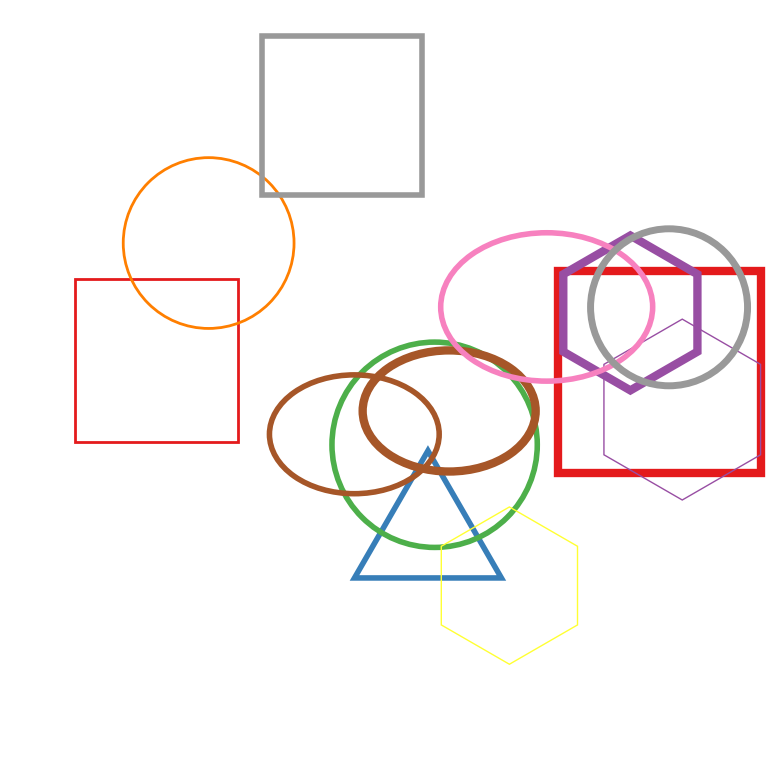[{"shape": "square", "thickness": 3, "radius": 0.66, "center": [0.857, 0.517]}, {"shape": "square", "thickness": 1, "radius": 0.53, "center": [0.203, 0.532]}, {"shape": "triangle", "thickness": 2, "radius": 0.55, "center": [0.556, 0.304]}, {"shape": "circle", "thickness": 2, "radius": 0.67, "center": [0.564, 0.422]}, {"shape": "hexagon", "thickness": 3, "radius": 0.5, "center": [0.819, 0.594]}, {"shape": "hexagon", "thickness": 0.5, "radius": 0.59, "center": [0.886, 0.468]}, {"shape": "circle", "thickness": 1, "radius": 0.55, "center": [0.271, 0.684]}, {"shape": "hexagon", "thickness": 0.5, "radius": 0.51, "center": [0.662, 0.239]}, {"shape": "oval", "thickness": 2, "radius": 0.55, "center": [0.46, 0.436]}, {"shape": "oval", "thickness": 3, "radius": 0.56, "center": [0.583, 0.466]}, {"shape": "oval", "thickness": 2, "radius": 0.69, "center": [0.71, 0.601]}, {"shape": "square", "thickness": 2, "radius": 0.52, "center": [0.444, 0.85]}, {"shape": "circle", "thickness": 2.5, "radius": 0.51, "center": [0.869, 0.601]}]